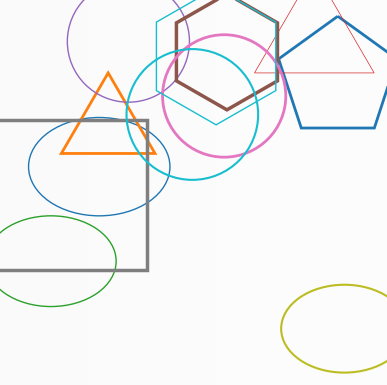[{"shape": "pentagon", "thickness": 2, "radius": 0.8, "center": [0.872, 0.797]}, {"shape": "oval", "thickness": 1, "radius": 0.91, "center": [0.256, 0.567]}, {"shape": "triangle", "thickness": 2, "radius": 0.7, "center": [0.279, 0.671]}, {"shape": "oval", "thickness": 1, "radius": 0.84, "center": [0.131, 0.322]}, {"shape": "triangle", "thickness": 0.5, "radius": 0.89, "center": [0.811, 0.9]}, {"shape": "circle", "thickness": 1, "radius": 0.79, "center": [0.331, 0.892]}, {"shape": "hexagon", "thickness": 2.5, "radius": 0.75, "center": [0.586, 0.865]}, {"shape": "circle", "thickness": 2, "radius": 0.8, "center": [0.579, 0.751]}, {"shape": "square", "thickness": 2.5, "radius": 0.97, "center": [0.184, 0.493]}, {"shape": "oval", "thickness": 1.5, "radius": 0.82, "center": [0.889, 0.146]}, {"shape": "hexagon", "thickness": 1, "radius": 0.89, "center": [0.558, 0.854]}, {"shape": "circle", "thickness": 1.5, "radius": 0.85, "center": [0.496, 0.703]}]